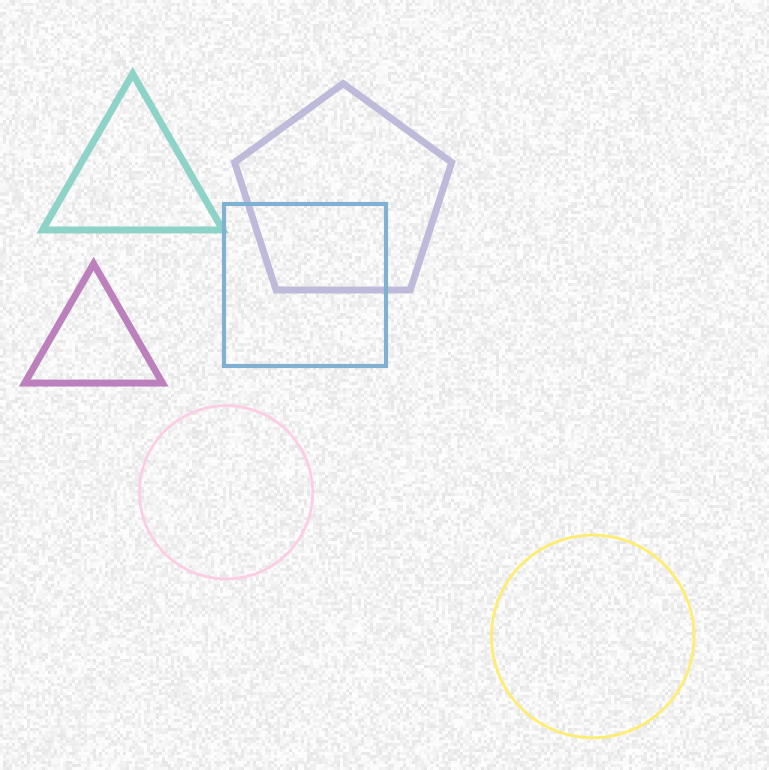[{"shape": "triangle", "thickness": 2.5, "radius": 0.68, "center": [0.172, 0.769]}, {"shape": "pentagon", "thickness": 2.5, "radius": 0.74, "center": [0.446, 0.743]}, {"shape": "square", "thickness": 1.5, "radius": 0.53, "center": [0.396, 0.63]}, {"shape": "circle", "thickness": 1, "radius": 0.56, "center": [0.294, 0.361]}, {"shape": "triangle", "thickness": 2.5, "radius": 0.52, "center": [0.122, 0.554]}, {"shape": "circle", "thickness": 1, "radius": 0.66, "center": [0.77, 0.173]}]